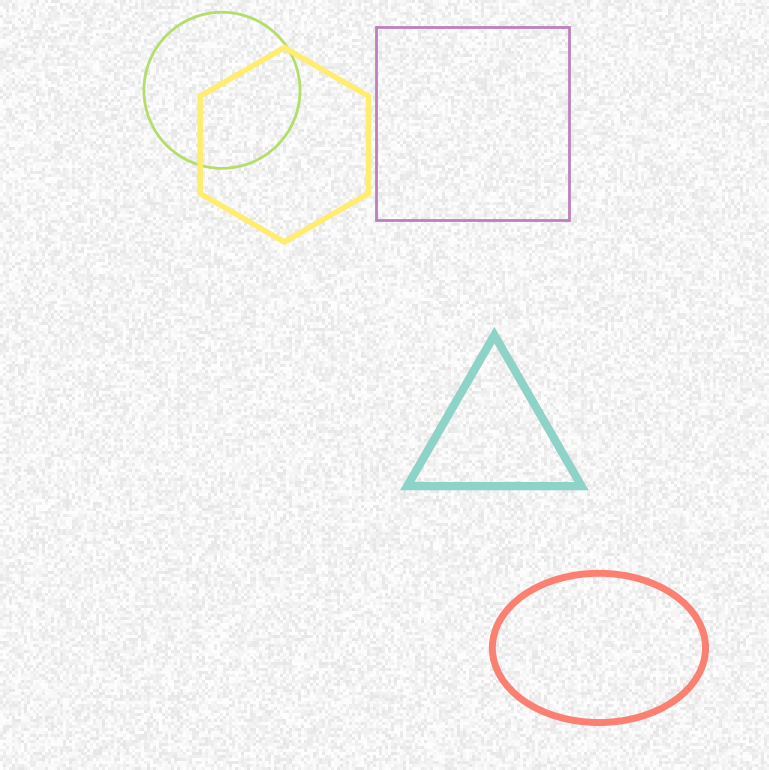[{"shape": "triangle", "thickness": 3, "radius": 0.65, "center": [0.642, 0.434]}, {"shape": "oval", "thickness": 2.5, "radius": 0.69, "center": [0.778, 0.159]}, {"shape": "circle", "thickness": 1, "radius": 0.51, "center": [0.288, 0.883]}, {"shape": "square", "thickness": 1, "radius": 0.63, "center": [0.614, 0.84]}, {"shape": "hexagon", "thickness": 2, "radius": 0.63, "center": [0.369, 0.812]}]